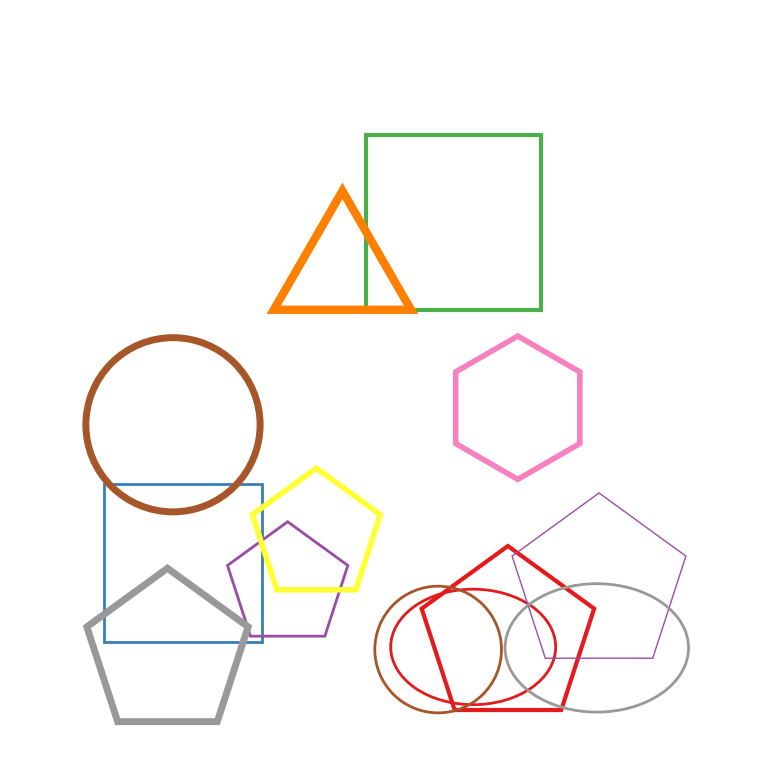[{"shape": "pentagon", "thickness": 1.5, "radius": 0.59, "center": [0.66, 0.173]}, {"shape": "oval", "thickness": 1, "radius": 0.54, "center": [0.615, 0.16]}, {"shape": "square", "thickness": 1, "radius": 0.51, "center": [0.238, 0.269]}, {"shape": "square", "thickness": 1.5, "radius": 0.57, "center": [0.589, 0.711]}, {"shape": "pentagon", "thickness": 0.5, "radius": 0.59, "center": [0.778, 0.241]}, {"shape": "pentagon", "thickness": 1, "radius": 0.41, "center": [0.374, 0.24]}, {"shape": "triangle", "thickness": 3, "radius": 0.51, "center": [0.445, 0.649]}, {"shape": "pentagon", "thickness": 2, "radius": 0.44, "center": [0.411, 0.305]}, {"shape": "circle", "thickness": 2.5, "radius": 0.57, "center": [0.225, 0.448]}, {"shape": "circle", "thickness": 1, "radius": 0.41, "center": [0.569, 0.156]}, {"shape": "hexagon", "thickness": 2, "radius": 0.47, "center": [0.672, 0.47]}, {"shape": "pentagon", "thickness": 2.5, "radius": 0.55, "center": [0.217, 0.152]}, {"shape": "oval", "thickness": 1, "radius": 0.6, "center": [0.775, 0.159]}]